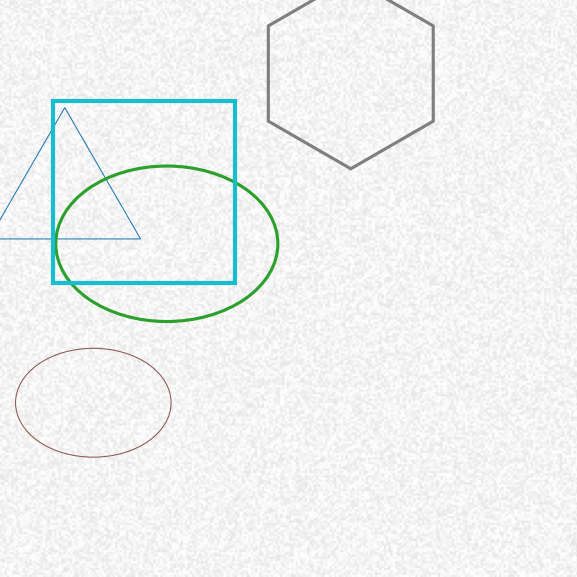[{"shape": "triangle", "thickness": 0.5, "radius": 0.76, "center": [0.112, 0.661]}, {"shape": "oval", "thickness": 1.5, "radius": 0.96, "center": [0.289, 0.577]}, {"shape": "oval", "thickness": 0.5, "radius": 0.67, "center": [0.162, 0.302]}, {"shape": "hexagon", "thickness": 1.5, "radius": 0.82, "center": [0.607, 0.872]}, {"shape": "square", "thickness": 2, "radius": 0.79, "center": [0.25, 0.667]}]